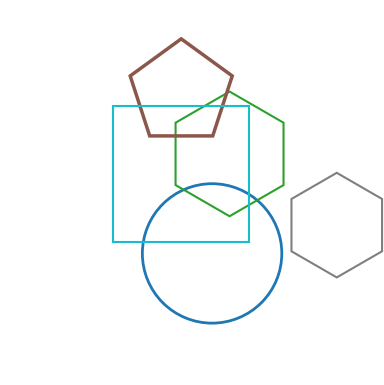[{"shape": "circle", "thickness": 2, "radius": 0.91, "center": [0.551, 0.342]}, {"shape": "hexagon", "thickness": 1.5, "radius": 0.81, "center": [0.596, 0.6]}, {"shape": "pentagon", "thickness": 2.5, "radius": 0.7, "center": [0.471, 0.76]}, {"shape": "hexagon", "thickness": 1.5, "radius": 0.68, "center": [0.875, 0.415]}, {"shape": "square", "thickness": 1.5, "radius": 0.88, "center": [0.47, 0.547]}]